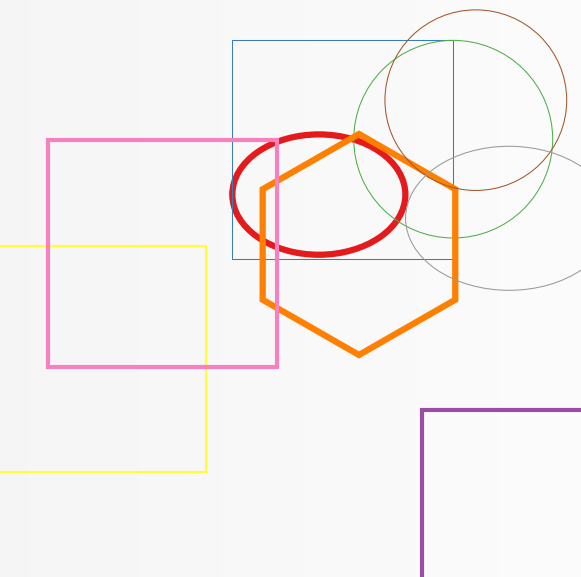[{"shape": "oval", "thickness": 3, "radius": 0.74, "center": [0.549, 0.662]}, {"shape": "square", "thickness": 0.5, "radius": 0.95, "center": [0.589, 0.74]}, {"shape": "circle", "thickness": 0.5, "radius": 0.86, "center": [0.78, 0.758]}, {"shape": "square", "thickness": 2, "radius": 0.73, "center": [0.872, 0.143]}, {"shape": "hexagon", "thickness": 3, "radius": 0.96, "center": [0.618, 0.576]}, {"shape": "square", "thickness": 1, "radius": 0.98, "center": [0.158, 0.378]}, {"shape": "circle", "thickness": 0.5, "radius": 0.78, "center": [0.819, 0.826]}, {"shape": "square", "thickness": 2, "radius": 0.98, "center": [0.279, 0.56]}, {"shape": "oval", "thickness": 0.5, "radius": 0.89, "center": [0.876, 0.621]}]